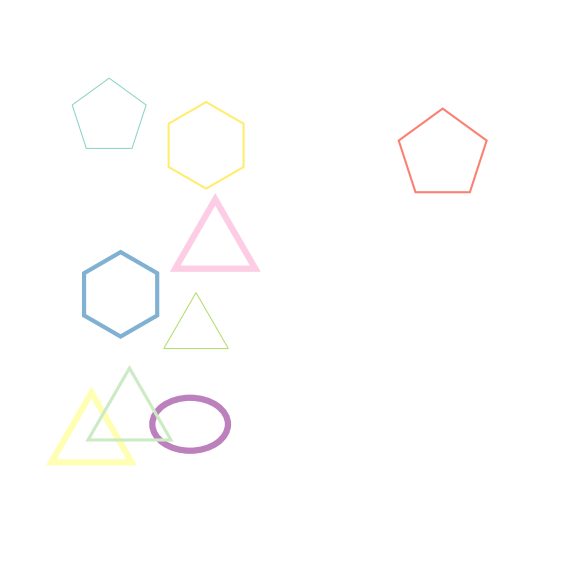[{"shape": "pentagon", "thickness": 0.5, "radius": 0.34, "center": [0.189, 0.797]}, {"shape": "triangle", "thickness": 3, "radius": 0.4, "center": [0.158, 0.239]}, {"shape": "pentagon", "thickness": 1, "radius": 0.4, "center": [0.767, 0.731]}, {"shape": "hexagon", "thickness": 2, "radius": 0.37, "center": [0.209, 0.489]}, {"shape": "triangle", "thickness": 0.5, "radius": 0.32, "center": [0.339, 0.428]}, {"shape": "triangle", "thickness": 3, "radius": 0.4, "center": [0.373, 0.574]}, {"shape": "oval", "thickness": 3, "radius": 0.33, "center": [0.329, 0.265]}, {"shape": "triangle", "thickness": 1.5, "radius": 0.41, "center": [0.224, 0.279]}, {"shape": "hexagon", "thickness": 1, "radius": 0.37, "center": [0.357, 0.747]}]